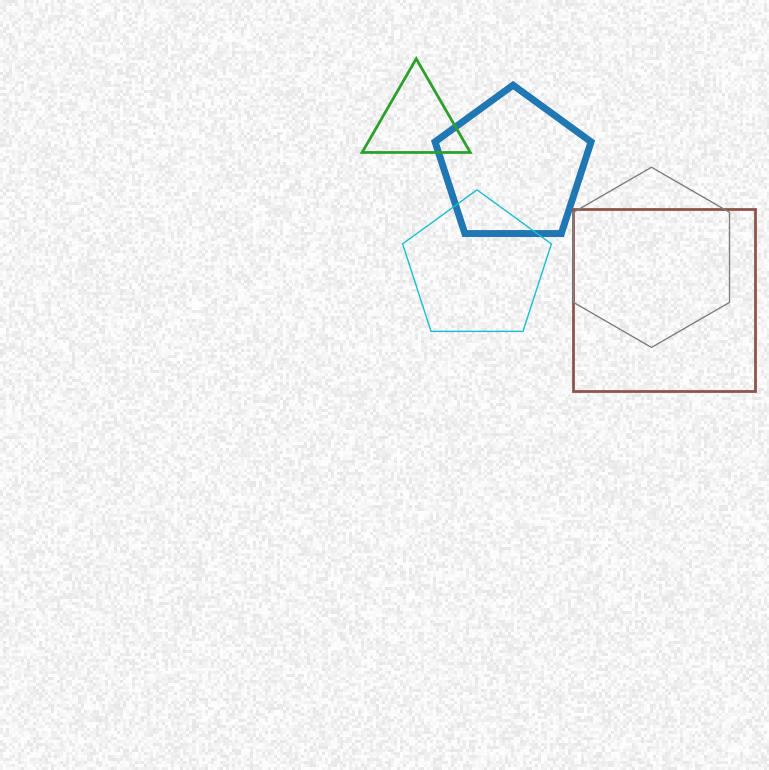[{"shape": "pentagon", "thickness": 2.5, "radius": 0.53, "center": [0.666, 0.783]}, {"shape": "triangle", "thickness": 1, "radius": 0.41, "center": [0.541, 0.843]}, {"shape": "square", "thickness": 1, "radius": 0.59, "center": [0.863, 0.611]}, {"shape": "hexagon", "thickness": 0.5, "radius": 0.58, "center": [0.846, 0.666]}, {"shape": "pentagon", "thickness": 0.5, "radius": 0.51, "center": [0.619, 0.652]}]